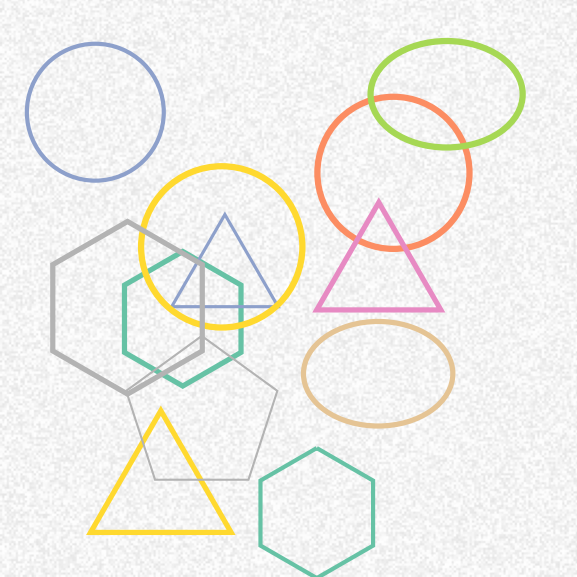[{"shape": "hexagon", "thickness": 2, "radius": 0.56, "center": [0.549, 0.111]}, {"shape": "hexagon", "thickness": 2.5, "radius": 0.58, "center": [0.316, 0.447]}, {"shape": "circle", "thickness": 3, "radius": 0.66, "center": [0.681, 0.7]}, {"shape": "circle", "thickness": 2, "radius": 0.59, "center": [0.165, 0.805]}, {"shape": "triangle", "thickness": 1.5, "radius": 0.53, "center": [0.389, 0.521]}, {"shape": "triangle", "thickness": 2.5, "radius": 0.62, "center": [0.656, 0.525]}, {"shape": "oval", "thickness": 3, "radius": 0.66, "center": [0.773, 0.836]}, {"shape": "triangle", "thickness": 2.5, "radius": 0.7, "center": [0.278, 0.147]}, {"shape": "circle", "thickness": 3, "radius": 0.7, "center": [0.384, 0.572]}, {"shape": "oval", "thickness": 2.5, "radius": 0.65, "center": [0.655, 0.352]}, {"shape": "hexagon", "thickness": 2.5, "radius": 0.75, "center": [0.221, 0.466]}, {"shape": "pentagon", "thickness": 1, "radius": 0.69, "center": [0.349, 0.28]}]